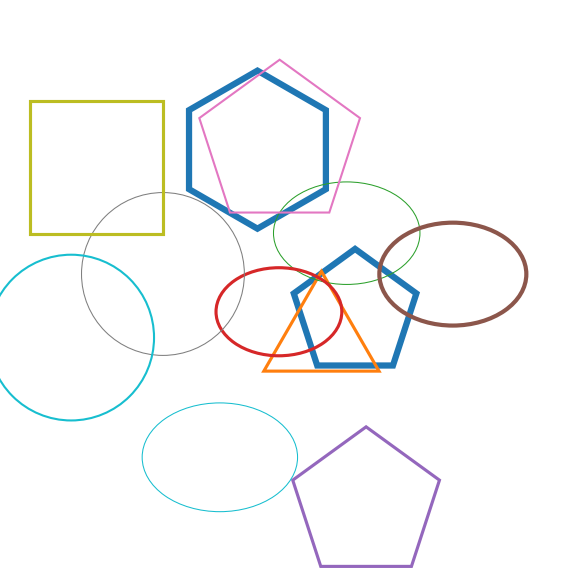[{"shape": "hexagon", "thickness": 3, "radius": 0.68, "center": [0.446, 0.74]}, {"shape": "pentagon", "thickness": 3, "radius": 0.56, "center": [0.615, 0.457]}, {"shape": "triangle", "thickness": 1.5, "radius": 0.58, "center": [0.557, 0.414]}, {"shape": "oval", "thickness": 0.5, "radius": 0.63, "center": [0.6, 0.595]}, {"shape": "oval", "thickness": 1.5, "radius": 0.54, "center": [0.483, 0.459]}, {"shape": "pentagon", "thickness": 1.5, "radius": 0.67, "center": [0.634, 0.126]}, {"shape": "oval", "thickness": 2, "radius": 0.64, "center": [0.784, 0.524]}, {"shape": "pentagon", "thickness": 1, "radius": 0.73, "center": [0.484, 0.749]}, {"shape": "circle", "thickness": 0.5, "radius": 0.7, "center": [0.282, 0.525]}, {"shape": "square", "thickness": 1.5, "radius": 0.57, "center": [0.167, 0.709]}, {"shape": "oval", "thickness": 0.5, "radius": 0.67, "center": [0.381, 0.207]}, {"shape": "circle", "thickness": 1, "radius": 0.72, "center": [0.123, 0.415]}]